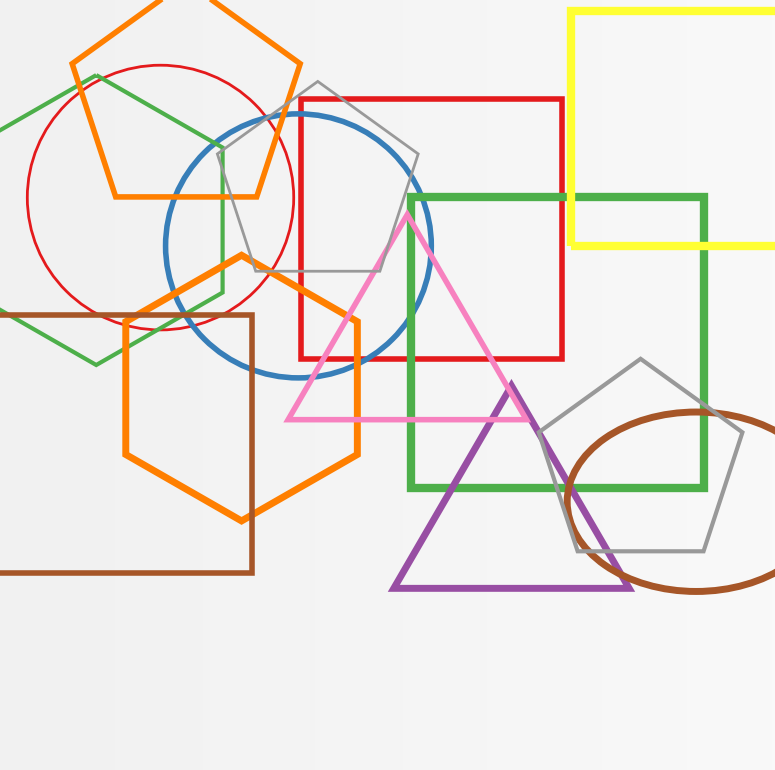[{"shape": "circle", "thickness": 1, "radius": 0.86, "center": [0.207, 0.743]}, {"shape": "square", "thickness": 2, "radius": 0.84, "center": [0.557, 0.702]}, {"shape": "circle", "thickness": 2, "radius": 0.86, "center": [0.385, 0.681]}, {"shape": "hexagon", "thickness": 1.5, "radius": 0.94, "center": [0.124, 0.714]}, {"shape": "square", "thickness": 3, "radius": 0.95, "center": [0.719, 0.555]}, {"shape": "triangle", "thickness": 2.5, "radius": 0.88, "center": [0.66, 0.324]}, {"shape": "hexagon", "thickness": 2.5, "radius": 0.86, "center": [0.312, 0.496]}, {"shape": "pentagon", "thickness": 2, "radius": 0.77, "center": [0.24, 0.869]}, {"shape": "square", "thickness": 3, "radius": 0.76, "center": [0.89, 0.833]}, {"shape": "oval", "thickness": 2.5, "radius": 0.83, "center": [0.898, 0.348]}, {"shape": "square", "thickness": 2, "radius": 0.84, "center": [0.157, 0.423]}, {"shape": "triangle", "thickness": 2, "radius": 0.89, "center": [0.526, 0.544]}, {"shape": "pentagon", "thickness": 1, "radius": 0.68, "center": [0.41, 0.758]}, {"shape": "pentagon", "thickness": 1.5, "radius": 0.69, "center": [0.827, 0.396]}]